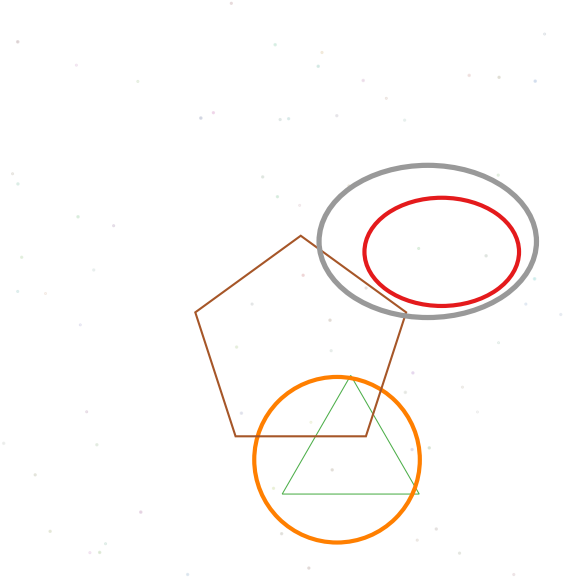[{"shape": "oval", "thickness": 2, "radius": 0.67, "center": [0.765, 0.563]}, {"shape": "triangle", "thickness": 0.5, "radius": 0.68, "center": [0.607, 0.212]}, {"shape": "circle", "thickness": 2, "radius": 0.72, "center": [0.584, 0.203]}, {"shape": "pentagon", "thickness": 1, "radius": 0.96, "center": [0.521, 0.399]}, {"shape": "oval", "thickness": 2.5, "radius": 0.94, "center": [0.741, 0.581]}]